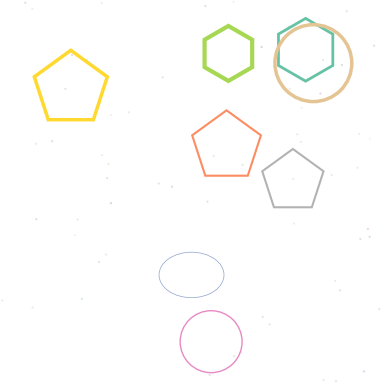[{"shape": "hexagon", "thickness": 2, "radius": 0.41, "center": [0.794, 0.871]}, {"shape": "pentagon", "thickness": 1.5, "radius": 0.47, "center": [0.588, 0.62]}, {"shape": "oval", "thickness": 0.5, "radius": 0.42, "center": [0.497, 0.286]}, {"shape": "circle", "thickness": 1, "radius": 0.4, "center": [0.548, 0.113]}, {"shape": "hexagon", "thickness": 3, "radius": 0.36, "center": [0.593, 0.861]}, {"shape": "pentagon", "thickness": 2.5, "radius": 0.5, "center": [0.184, 0.77]}, {"shape": "circle", "thickness": 2.5, "radius": 0.5, "center": [0.814, 0.836]}, {"shape": "pentagon", "thickness": 1.5, "radius": 0.42, "center": [0.761, 0.529]}]